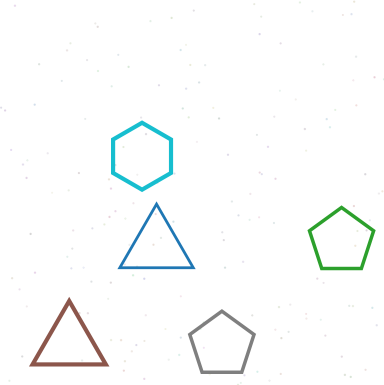[{"shape": "triangle", "thickness": 2, "radius": 0.55, "center": [0.407, 0.36]}, {"shape": "pentagon", "thickness": 2.5, "radius": 0.44, "center": [0.887, 0.373]}, {"shape": "triangle", "thickness": 3, "radius": 0.55, "center": [0.18, 0.108]}, {"shape": "pentagon", "thickness": 2.5, "radius": 0.44, "center": [0.576, 0.104]}, {"shape": "hexagon", "thickness": 3, "radius": 0.43, "center": [0.369, 0.594]}]